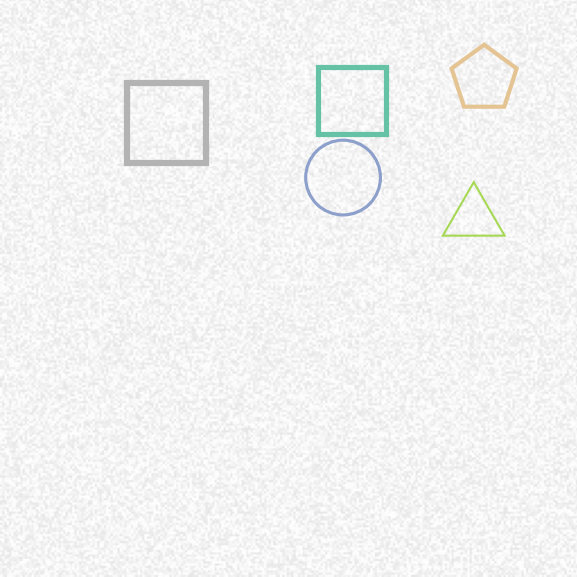[{"shape": "square", "thickness": 2.5, "radius": 0.29, "center": [0.61, 0.825]}, {"shape": "circle", "thickness": 1.5, "radius": 0.32, "center": [0.594, 0.692]}, {"shape": "triangle", "thickness": 1, "radius": 0.31, "center": [0.82, 0.622]}, {"shape": "pentagon", "thickness": 2, "radius": 0.3, "center": [0.838, 0.862]}, {"shape": "square", "thickness": 3, "radius": 0.34, "center": [0.289, 0.786]}]